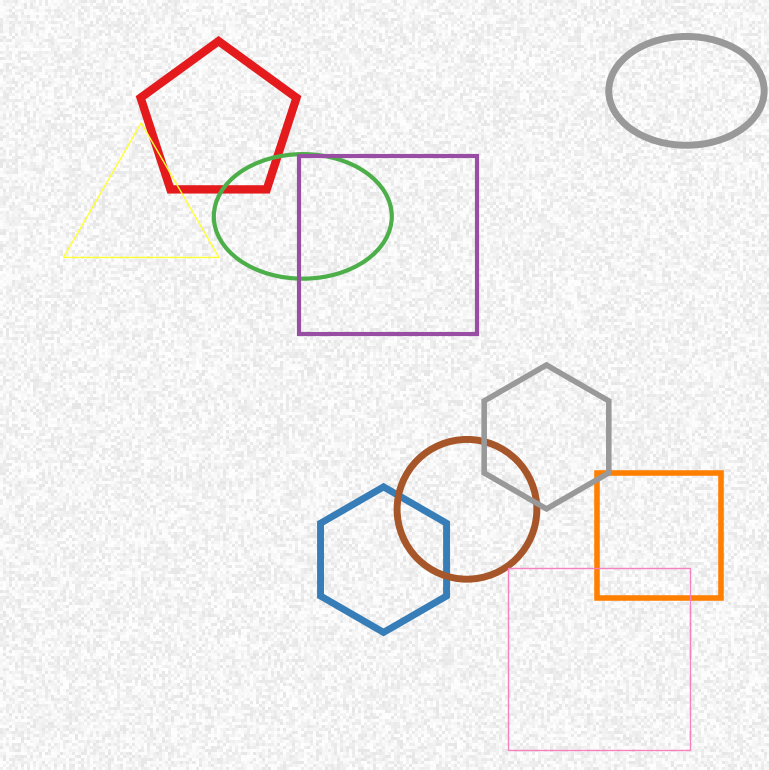[{"shape": "pentagon", "thickness": 3, "radius": 0.53, "center": [0.284, 0.84]}, {"shape": "hexagon", "thickness": 2.5, "radius": 0.47, "center": [0.498, 0.273]}, {"shape": "oval", "thickness": 1.5, "radius": 0.58, "center": [0.393, 0.719]}, {"shape": "square", "thickness": 1.5, "radius": 0.58, "center": [0.504, 0.682]}, {"shape": "square", "thickness": 2, "radius": 0.4, "center": [0.856, 0.305]}, {"shape": "triangle", "thickness": 0.5, "radius": 0.58, "center": [0.183, 0.724]}, {"shape": "circle", "thickness": 2.5, "radius": 0.45, "center": [0.606, 0.339]}, {"shape": "square", "thickness": 0.5, "radius": 0.59, "center": [0.778, 0.144]}, {"shape": "oval", "thickness": 2.5, "radius": 0.5, "center": [0.892, 0.882]}, {"shape": "hexagon", "thickness": 2, "radius": 0.47, "center": [0.71, 0.433]}]